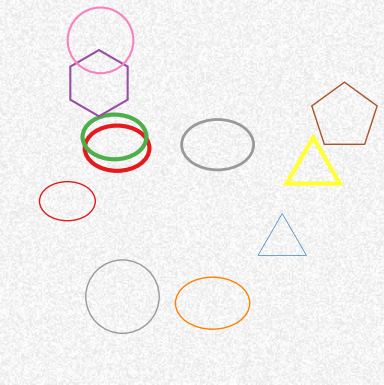[{"shape": "oval", "thickness": 3, "radius": 0.42, "center": [0.304, 0.615]}, {"shape": "oval", "thickness": 1, "radius": 0.36, "center": [0.175, 0.477]}, {"shape": "triangle", "thickness": 0.5, "radius": 0.36, "center": [0.733, 0.373]}, {"shape": "oval", "thickness": 3, "radius": 0.41, "center": [0.297, 0.644]}, {"shape": "hexagon", "thickness": 1.5, "radius": 0.43, "center": [0.257, 0.784]}, {"shape": "oval", "thickness": 1, "radius": 0.48, "center": [0.552, 0.213]}, {"shape": "triangle", "thickness": 3, "radius": 0.4, "center": [0.814, 0.563]}, {"shape": "pentagon", "thickness": 1, "radius": 0.45, "center": [0.895, 0.697]}, {"shape": "circle", "thickness": 1.5, "radius": 0.43, "center": [0.261, 0.895]}, {"shape": "oval", "thickness": 2, "radius": 0.47, "center": [0.565, 0.624]}, {"shape": "circle", "thickness": 1, "radius": 0.48, "center": [0.318, 0.23]}]